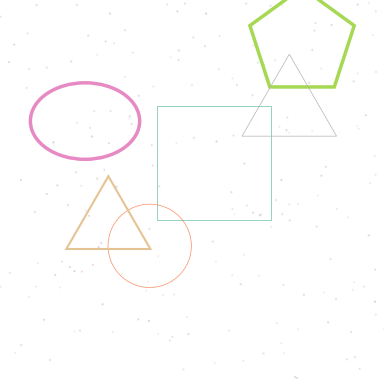[{"shape": "square", "thickness": 0.5, "radius": 0.74, "center": [0.556, 0.577]}, {"shape": "circle", "thickness": 0.5, "radius": 0.54, "center": [0.389, 0.361]}, {"shape": "oval", "thickness": 2.5, "radius": 0.71, "center": [0.221, 0.686]}, {"shape": "pentagon", "thickness": 2.5, "radius": 0.71, "center": [0.785, 0.889]}, {"shape": "triangle", "thickness": 1.5, "radius": 0.63, "center": [0.281, 0.416]}, {"shape": "triangle", "thickness": 0.5, "radius": 0.71, "center": [0.751, 0.717]}]